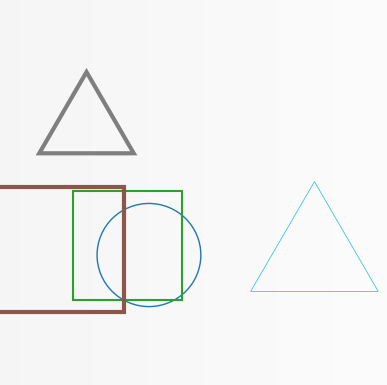[{"shape": "circle", "thickness": 1, "radius": 0.67, "center": [0.384, 0.338]}, {"shape": "square", "thickness": 1.5, "radius": 0.71, "center": [0.328, 0.363]}, {"shape": "square", "thickness": 3, "radius": 0.82, "center": [0.157, 0.352]}, {"shape": "triangle", "thickness": 3, "radius": 0.7, "center": [0.223, 0.672]}, {"shape": "triangle", "thickness": 0.5, "radius": 0.95, "center": [0.811, 0.338]}]